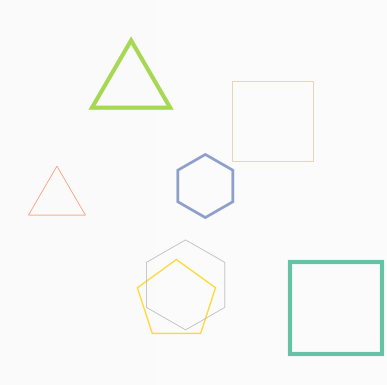[{"shape": "square", "thickness": 3, "radius": 0.6, "center": [0.867, 0.2]}, {"shape": "triangle", "thickness": 0.5, "radius": 0.42, "center": [0.147, 0.484]}, {"shape": "hexagon", "thickness": 2, "radius": 0.41, "center": [0.53, 0.517]}, {"shape": "triangle", "thickness": 3, "radius": 0.58, "center": [0.338, 0.779]}, {"shape": "pentagon", "thickness": 1, "radius": 0.53, "center": [0.455, 0.22]}, {"shape": "square", "thickness": 0.5, "radius": 0.52, "center": [0.703, 0.686]}, {"shape": "hexagon", "thickness": 0.5, "radius": 0.58, "center": [0.479, 0.26]}]